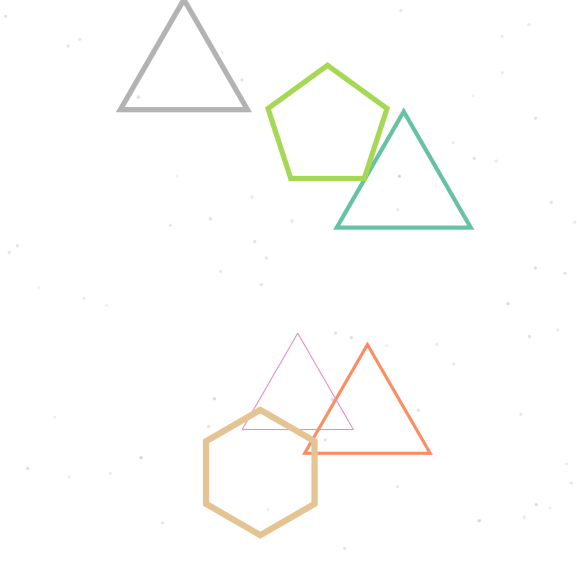[{"shape": "triangle", "thickness": 2, "radius": 0.67, "center": [0.699, 0.672]}, {"shape": "triangle", "thickness": 1.5, "radius": 0.63, "center": [0.636, 0.277]}, {"shape": "triangle", "thickness": 0.5, "radius": 0.56, "center": [0.516, 0.311]}, {"shape": "pentagon", "thickness": 2.5, "radius": 0.54, "center": [0.567, 0.778]}, {"shape": "hexagon", "thickness": 3, "radius": 0.54, "center": [0.451, 0.181]}, {"shape": "triangle", "thickness": 2.5, "radius": 0.64, "center": [0.318, 0.873]}]